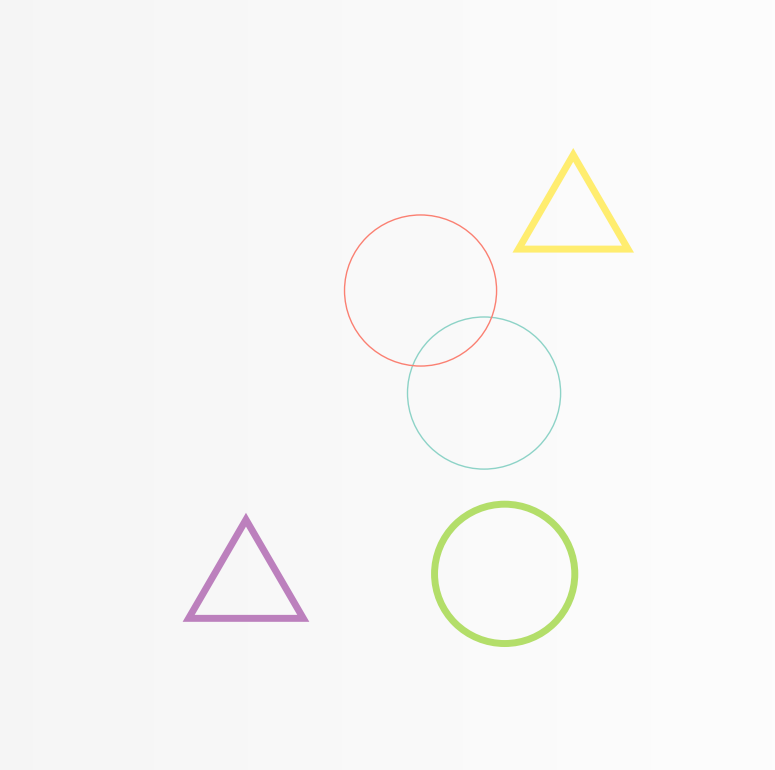[{"shape": "circle", "thickness": 0.5, "radius": 0.49, "center": [0.625, 0.49]}, {"shape": "circle", "thickness": 0.5, "radius": 0.49, "center": [0.543, 0.623]}, {"shape": "circle", "thickness": 2.5, "radius": 0.45, "center": [0.651, 0.255]}, {"shape": "triangle", "thickness": 2.5, "radius": 0.43, "center": [0.317, 0.24]}, {"shape": "triangle", "thickness": 2.5, "radius": 0.41, "center": [0.74, 0.717]}]